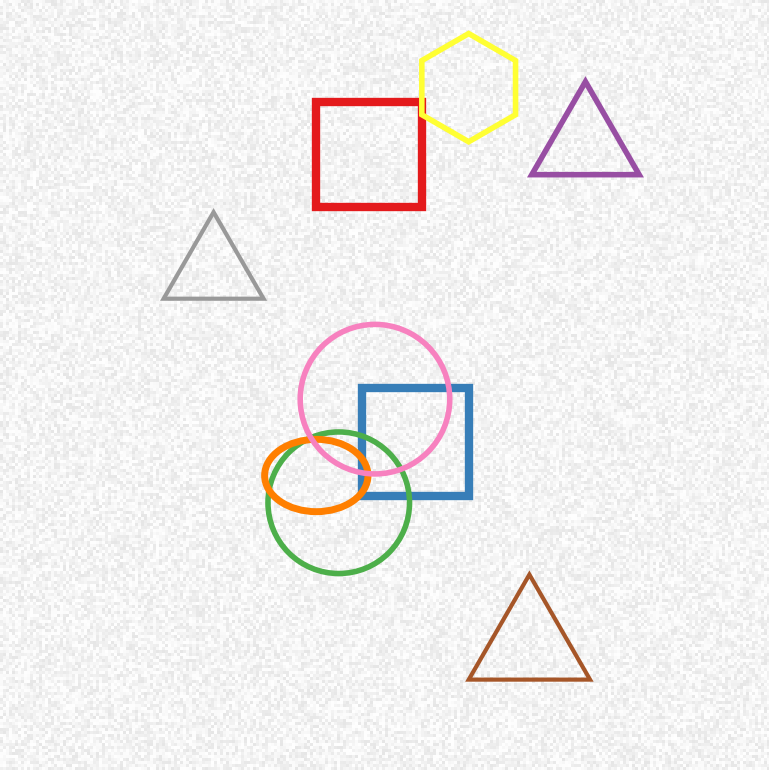[{"shape": "square", "thickness": 3, "radius": 0.34, "center": [0.479, 0.799]}, {"shape": "square", "thickness": 3, "radius": 0.35, "center": [0.54, 0.426]}, {"shape": "circle", "thickness": 2, "radius": 0.46, "center": [0.44, 0.347]}, {"shape": "triangle", "thickness": 2, "radius": 0.4, "center": [0.76, 0.813]}, {"shape": "oval", "thickness": 2.5, "radius": 0.34, "center": [0.411, 0.382]}, {"shape": "hexagon", "thickness": 2, "radius": 0.35, "center": [0.609, 0.886]}, {"shape": "triangle", "thickness": 1.5, "radius": 0.45, "center": [0.688, 0.163]}, {"shape": "circle", "thickness": 2, "radius": 0.49, "center": [0.487, 0.482]}, {"shape": "triangle", "thickness": 1.5, "radius": 0.37, "center": [0.277, 0.65]}]